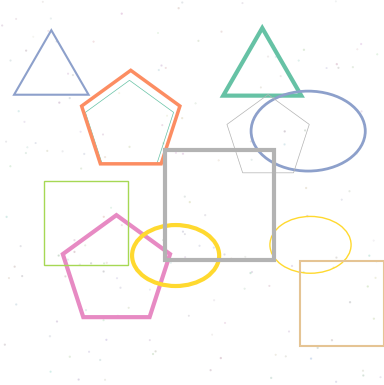[{"shape": "triangle", "thickness": 3, "radius": 0.59, "center": [0.681, 0.81]}, {"shape": "pentagon", "thickness": 0.5, "radius": 0.6, "center": [0.336, 0.671]}, {"shape": "pentagon", "thickness": 2.5, "radius": 0.67, "center": [0.34, 0.683]}, {"shape": "triangle", "thickness": 1.5, "radius": 0.56, "center": [0.133, 0.81]}, {"shape": "oval", "thickness": 2, "radius": 0.74, "center": [0.8, 0.659]}, {"shape": "pentagon", "thickness": 3, "radius": 0.73, "center": [0.302, 0.295]}, {"shape": "square", "thickness": 1, "radius": 0.54, "center": [0.222, 0.421]}, {"shape": "oval", "thickness": 1, "radius": 0.53, "center": [0.806, 0.364]}, {"shape": "oval", "thickness": 3, "radius": 0.57, "center": [0.456, 0.336]}, {"shape": "square", "thickness": 1.5, "radius": 0.55, "center": [0.888, 0.211]}, {"shape": "pentagon", "thickness": 0.5, "radius": 0.56, "center": [0.696, 0.642]}, {"shape": "square", "thickness": 3, "radius": 0.71, "center": [0.57, 0.467]}]